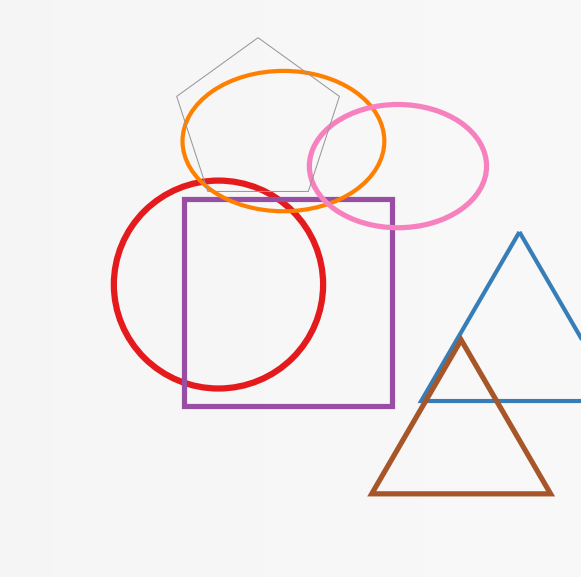[{"shape": "circle", "thickness": 3, "radius": 0.9, "center": [0.376, 0.506]}, {"shape": "triangle", "thickness": 2, "radius": 0.98, "center": [0.894, 0.402]}, {"shape": "square", "thickness": 2.5, "radius": 0.89, "center": [0.495, 0.476]}, {"shape": "oval", "thickness": 2, "radius": 0.87, "center": [0.488, 0.755]}, {"shape": "triangle", "thickness": 2.5, "radius": 0.89, "center": [0.793, 0.233]}, {"shape": "oval", "thickness": 2.5, "radius": 0.76, "center": [0.685, 0.712]}, {"shape": "pentagon", "thickness": 0.5, "radius": 0.74, "center": [0.444, 0.787]}]